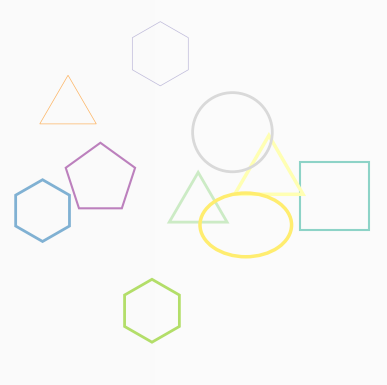[{"shape": "square", "thickness": 1.5, "radius": 0.44, "center": [0.863, 0.491]}, {"shape": "triangle", "thickness": 2.5, "radius": 0.51, "center": [0.694, 0.546]}, {"shape": "hexagon", "thickness": 0.5, "radius": 0.42, "center": [0.414, 0.86]}, {"shape": "hexagon", "thickness": 2, "radius": 0.4, "center": [0.11, 0.453]}, {"shape": "triangle", "thickness": 0.5, "radius": 0.42, "center": [0.176, 0.72]}, {"shape": "hexagon", "thickness": 2, "radius": 0.41, "center": [0.392, 0.193]}, {"shape": "circle", "thickness": 2, "radius": 0.51, "center": [0.6, 0.657]}, {"shape": "pentagon", "thickness": 1.5, "radius": 0.47, "center": [0.259, 0.535]}, {"shape": "triangle", "thickness": 2, "radius": 0.43, "center": [0.511, 0.466]}, {"shape": "oval", "thickness": 2.5, "radius": 0.59, "center": [0.634, 0.416]}]